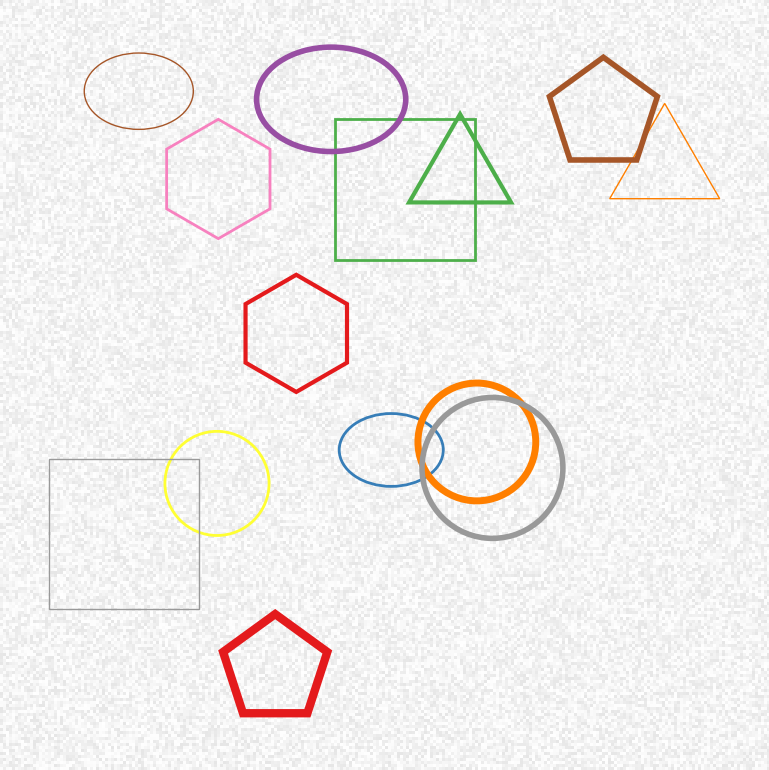[{"shape": "pentagon", "thickness": 3, "radius": 0.36, "center": [0.357, 0.131]}, {"shape": "hexagon", "thickness": 1.5, "radius": 0.38, "center": [0.385, 0.567]}, {"shape": "oval", "thickness": 1, "radius": 0.34, "center": [0.508, 0.416]}, {"shape": "triangle", "thickness": 1.5, "radius": 0.38, "center": [0.598, 0.775]}, {"shape": "square", "thickness": 1, "radius": 0.46, "center": [0.526, 0.754]}, {"shape": "oval", "thickness": 2, "radius": 0.48, "center": [0.43, 0.871]}, {"shape": "circle", "thickness": 2.5, "radius": 0.38, "center": [0.619, 0.426]}, {"shape": "triangle", "thickness": 0.5, "radius": 0.41, "center": [0.863, 0.783]}, {"shape": "circle", "thickness": 1, "radius": 0.34, "center": [0.282, 0.372]}, {"shape": "pentagon", "thickness": 2, "radius": 0.37, "center": [0.784, 0.852]}, {"shape": "oval", "thickness": 0.5, "radius": 0.35, "center": [0.18, 0.882]}, {"shape": "hexagon", "thickness": 1, "radius": 0.39, "center": [0.284, 0.768]}, {"shape": "circle", "thickness": 2, "radius": 0.46, "center": [0.64, 0.392]}, {"shape": "square", "thickness": 0.5, "radius": 0.49, "center": [0.161, 0.307]}]